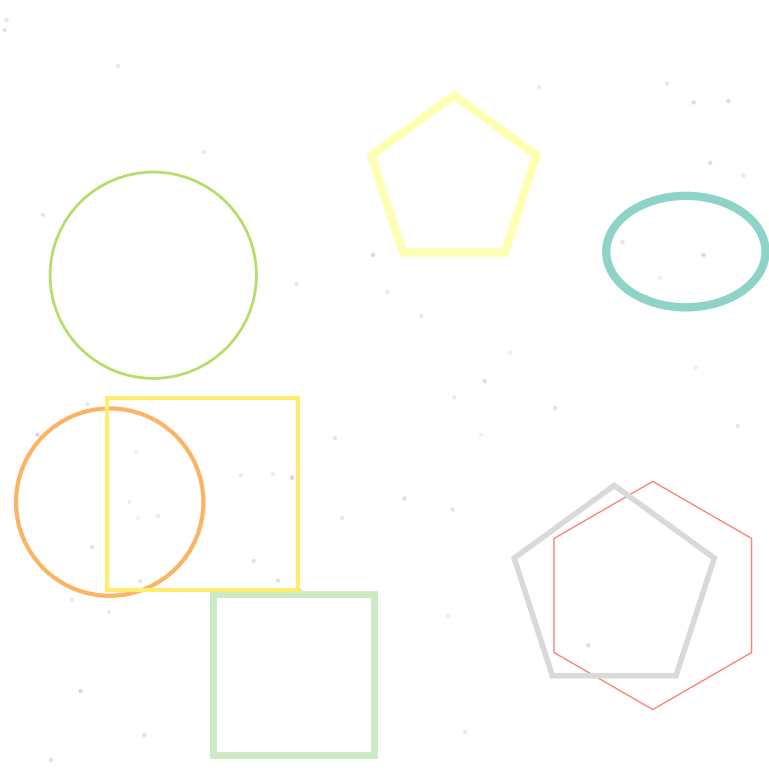[{"shape": "oval", "thickness": 3, "radius": 0.52, "center": [0.891, 0.673]}, {"shape": "pentagon", "thickness": 3, "radius": 0.56, "center": [0.589, 0.763]}, {"shape": "hexagon", "thickness": 0.5, "radius": 0.74, "center": [0.848, 0.227]}, {"shape": "circle", "thickness": 1.5, "radius": 0.61, "center": [0.142, 0.348]}, {"shape": "circle", "thickness": 1, "radius": 0.67, "center": [0.199, 0.643]}, {"shape": "pentagon", "thickness": 2, "radius": 0.68, "center": [0.798, 0.233]}, {"shape": "square", "thickness": 2.5, "radius": 0.52, "center": [0.381, 0.124]}, {"shape": "square", "thickness": 1.5, "radius": 0.62, "center": [0.263, 0.359]}]